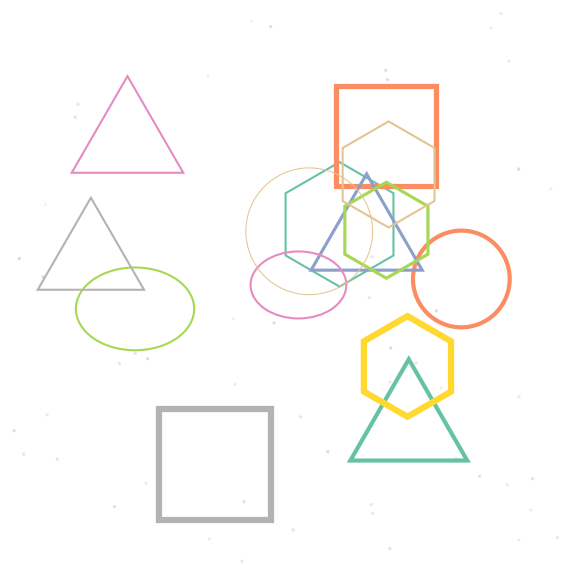[{"shape": "hexagon", "thickness": 1, "radius": 0.54, "center": [0.588, 0.611]}, {"shape": "triangle", "thickness": 2, "radius": 0.58, "center": [0.708, 0.26]}, {"shape": "circle", "thickness": 2, "radius": 0.42, "center": [0.799, 0.516]}, {"shape": "square", "thickness": 2.5, "radius": 0.43, "center": [0.668, 0.764]}, {"shape": "triangle", "thickness": 1.5, "radius": 0.56, "center": [0.635, 0.587]}, {"shape": "triangle", "thickness": 1, "radius": 0.56, "center": [0.221, 0.756]}, {"shape": "oval", "thickness": 1, "radius": 0.41, "center": [0.517, 0.506]}, {"shape": "hexagon", "thickness": 1.5, "radius": 0.42, "center": [0.669, 0.6]}, {"shape": "oval", "thickness": 1, "radius": 0.51, "center": [0.234, 0.464]}, {"shape": "hexagon", "thickness": 3, "radius": 0.44, "center": [0.706, 0.365]}, {"shape": "circle", "thickness": 0.5, "radius": 0.55, "center": [0.536, 0.599]}, {"shape": "hexagon", "thickness": 1, "radius": 0.46, "center": [0.673, 0.697]}, {"shape": "triangle", "thickness": 1, "radius": 0.53, "center": [0.157, 0.551]}, {"shape": "square", "thickness": 3, "radius": 0.48, "center": [0.372, 0.195]}]